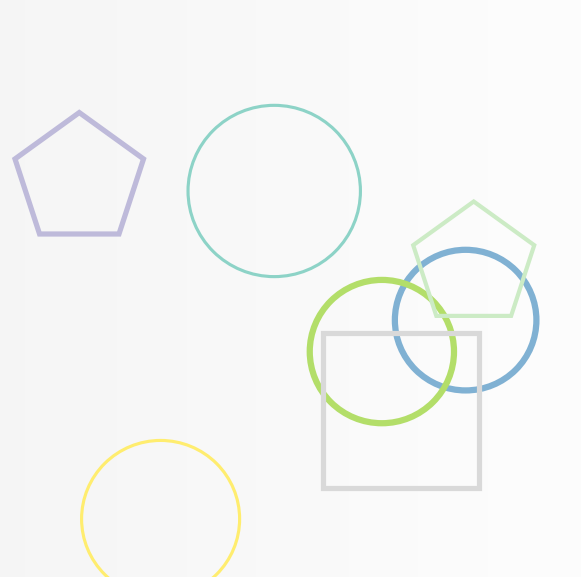[{"shape": "circle", "thickness": 1.5, "radius": 0.74, "center": [0.472, 0.668]}, {"shape": "pentagon", "thickness": 2.5, "radius": 0.58, "center": [0.136, 0.688]}, {"shape": "circle", "thickness": 3, "radius": 0.61, "center": [0.801, 0.445]}, {"shape": "circle", "thickness": 3, "radius": 0.62, "center": [0.657, 0.39]}, {"shape": "square", "thickness": 2.5, "radius": 0.67, "center": [0.691, 0.289]}, {"shape": "pentagon", "thickness": 2, "radius": 0.55, "center": [0.815, 0.541]}, {"shape": "circle", "thickness": 1.5, "radius": 0.68, "center": [0.276, 0.101]}]